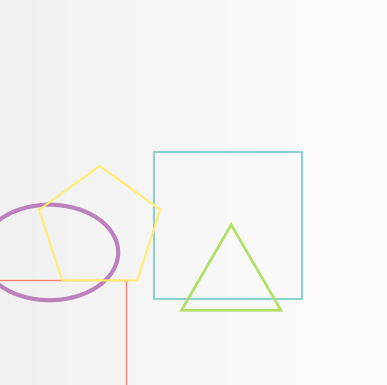[{"shape": "square", "thickness": 1.5, "radius": 0.95, "center": [0.588, 0.414]}, {"shape": "square", "thickness": 1, "radius": 0.83, "center": [0.16, 0.107]}, {"shape": "triangle", "thickness": 2, "radius": 0.74, "center": [0.597, 0.268]}, {"shape": "oval", "thickness": 3, "radius": 0.89, "center": [0.128, 0.344]}, {"shape": "pentagon", "thickness": 1.5, "radius": 0.82, "center": [0.257, 0.405]}]